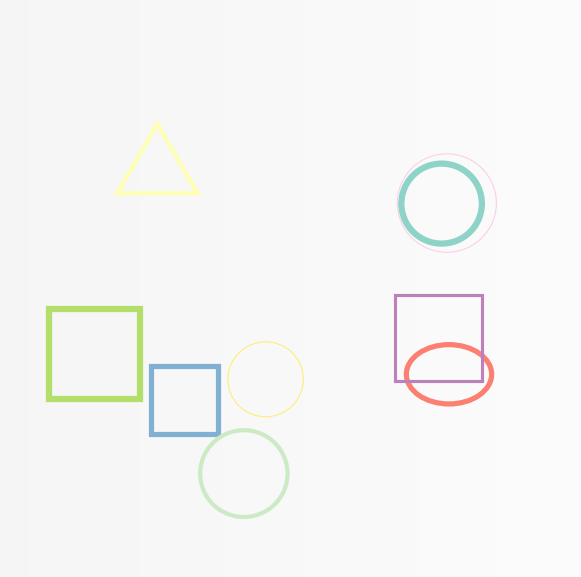[{"shape": "circle", "thickness": 3, "radius": 0.35, "center": [0.76, 0.647]}, {"shape": "triangle", "thickness": 2, "radius": 0.4, "center": [0.271, 0.704]}, {"shape": "oval", "thickness": 2.5, "radius": 0.37, "center": [0.772, 0.351]}, {"shape": "square", "thickness": 2.5, "radius": 0.29, "center": [0.317, 0.307]}, {"shape": "square", "thickness": 3, "radius": 0.39, "center": [0.163, 0.386]}, {"shape": "circle", "thickness": 0.5, "radius": 0.43, "center": [0.769, 0.648]}, {"shape": "square", "thickness": 1.5, "radius": 0.37, "center": [0.754, 0.413]}, {"shape": "circle", "thickness": 2, "radius": 0.38, "center": [0.42, 0.179]}, {"shape": "circle", "thickness": 0.5, "radius": 0.32, "center": [0.457, 0.342]}]